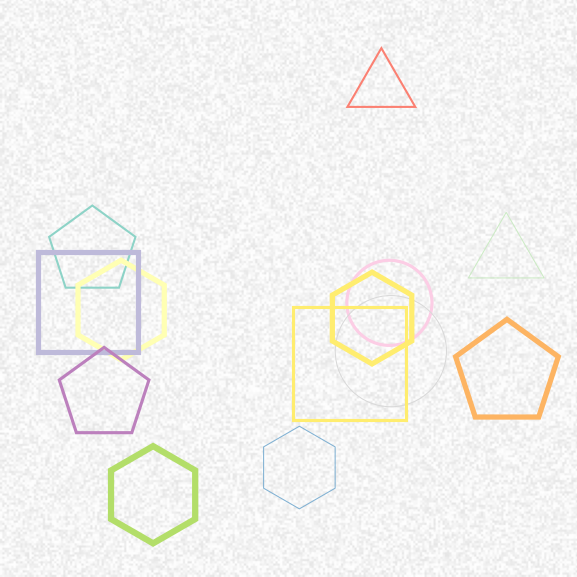[{"shape": "pentagon", "thickness": 1, "radius": 0.39, "center": [0.16, 0.565]}, {"shape": "hexagon", "thickness": 2.5, "radius": 0.43, "center": [0.21, 0.462]}, {"shape": "square", "thickness": 2.5, "radius": 0.43, "center": [0.153, 0.476]}, {"shape": "triangle", "thickness": 1, "radius": 0.34, "center": [0.66, 0.848]}, {"shape": "hexagon", "thickness": 0.5, "radius": 0.36, "center": [0.518, 0.19]}, {"shape": "pentagon", "thickness": 2.5, "radius": 0.47, "center": [0.878, 0.353]}, {"shape": "hexagon", "thickness": 3, "radius": 0.42, "center": [0.265, 0.142]}, {"shape": "circle", "thickness": 1.5, "radius": 0.37, "center": [0.674, 0.475]}, {"shape": "circle", "thickness": 0.5, "radius": 0.48, "center": [0.677, 0.391]}, {"shape": "pentagon", "thickness": 1.5, "radius": 0.41, "center": [0.18, 0.316]}, {"shape": "triangle", "thickness": 0.5, "radius": 0.38, "center": [0.877, 0.556]}, {"shape": "hexagon", "thickness": 2.5, "radius": 0.4, "center": [0.644, 0.448]}, {"shape": "square", "thickness": 1.5, "radius": 0.49, "center": [0.605, 0.369]}]